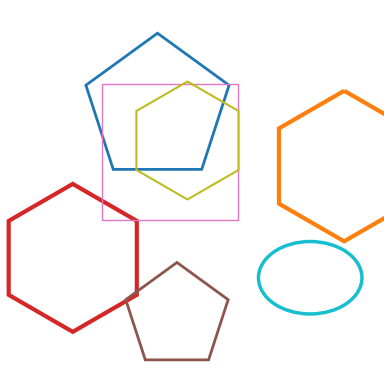[{"shape": "pentagon", "thickness": 2, "radius": 0.98, "center": [0.409, 0.718]}, {"shape": "hexagon", "thickness": 3, "radius": 0.98, "center": [0.894, 0.569]}, {"shape": "hexagon", "thickness": 3, "radius": 0.96, "center": [0.189, 0.33]}, {"shape": "pentagon", "thickness": 2, "radius": 0.7, "center": [0.46, 0.178]}, {"shape": "square", "thickness": 1, "radius": 0.88, "center": [0.442, 0.606]}, {"shape": "hexagon", "thickness": 1.5, "radius": 0.77, "center": [0.487, 0.635]}, {"shape": "oval", "thickness": 2.5, "radius": 0.67, "center": [0.806, 0.279]}]